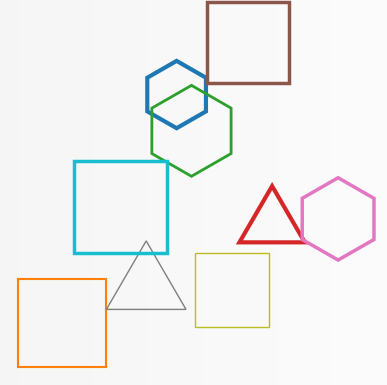[{"shape": "hexagon", "thickness": 3, "radius": 0.44, "center": [0.456, 0.754]}, {"shape": "square", "thickness": 1.5, "radius": 0.57, "center": [0.16, 0.161]}, {"shape": "hexagon", "thickness": 2, "radius": 0.59, "center": [0.494, 0.66]}, {"shape": "triangle", "thickness": 3, "radius": 0.49, "center": [0.702, 0.419]}, {"shape": "square", "thickness": 2.5, "radius": 0.53, "center": [0.64, 0.889]}, {"shape": "hexagon", "thickness": 2.5, "radius": 0.53, "center": [0.873, 0.431]}, {"shape": "triangle", "thickness": 1, "radius": 0.59, "center": [0.377, 0.256]}, {"shape": "square", "thickness": 1, "radius": 0.48, "center": [0.599, 0.247]}, {"shape": "square", "thickness": 2.5, "radius": 0.6, "center": [0.311, 0.462]}]